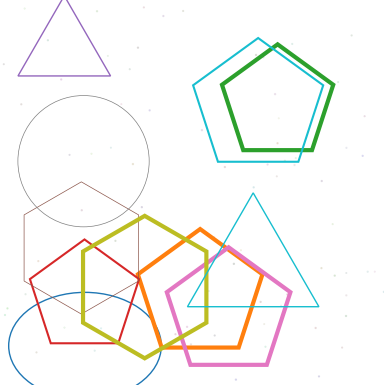[{"shape": "oval", "thickness": 1, "radius": 0.99, "center": [0.221, 0.102]}, {"shape": "pentagon", "thickness": 3, "radius": 0.85, "center": [0.52, 0.235]}, {"shape": "pentagon", "thickness": 3, "radius": 0.76, "center": [0.721, 0.733]}, {"shape": "pentagon", "thickness": 1.5, "radius": 0.75, "center": [0.22, 0.229]}, {"shape": "triangle", "thickness": 1, "radius": 0.69, "center": [0.167, 0.872]}, {"shape": "hexagon", "thickness": 0.5, "radius": 0.86, "center": [0.211, 0.356]}, {"shape": "pentagon", "thickness": 3, "radius": 0.84, "center": [0.594, 0.189]}, {"shape": "circle", "thickness": 0.5, "radius": 0.85, "center": [0.217, 0.581]}, {"shape": "hexagon", "thickness": 3, "radius": 0.92, "center": [0.376, 0.254]}, {"shape": "triangle", "thickness": 1, "radius": 0.99, "center": [0.658, 0.302]}, {"shape": "pentagon", "thickness": 1.5, "radius": 0.89, "center": [0.671, 0.724]}]